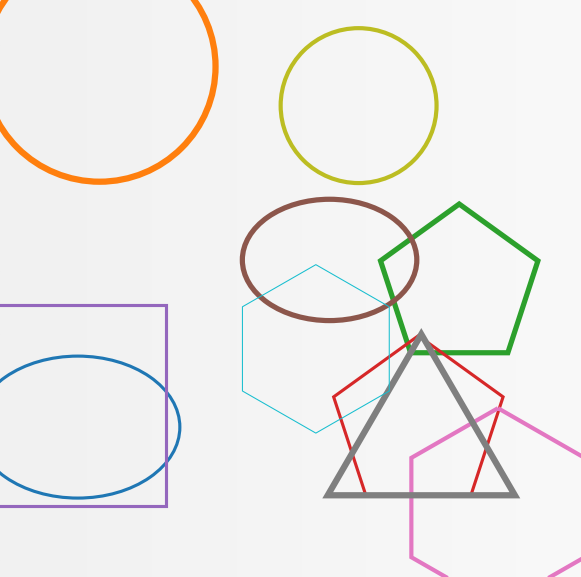[{"shape": "oval", "thickness": 1.5, "radius": 0.88, "center": [0.134, 0.26]}, {"shape": "circle", "thickness": 3, "radius": 1.0, "center": [0.171, 0.884]}, {"shape": "pentagon", "thickness": 2.5, "radius": 0.71, "center": [0.79, 0.503]}, {"shape": "pentagon", "thickness": 1.5, "radius": 0.77, "center": [0.72, 0.265]}, {"shape": "square", "thickness": 1.5, "radius": 0.87, "center": [0.112, 0.297]}, {"shape": "oval", "thickness": 2.5, "radius": 0.75, "center": [0.567, 0.549]}, {"shape": "hexagon", "thickness": 2, "radius": 0.86, "center": [0.857, 0.12]}, {"shape": "triangle", "thickness": 3, "radius": 0.93, "center": [0.725, 0.234]}, {"shape": "circle", "thickness": 2, "radius": 0.67, "center": [0.617, 0.816]}, {"shape": "hexagon", "thickness": 0.5, "radius": 0.73, "center": [0.543, 0.395]}]